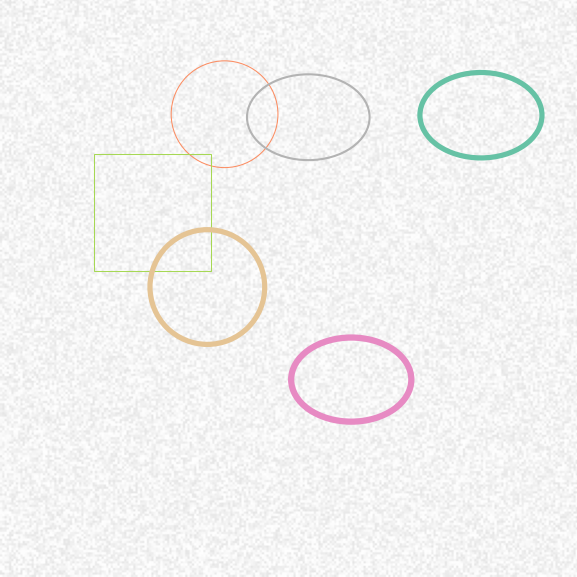[{"shape": "oval", "thickness": 2.5, "radius": 0.53, "center": [0.833, 0.8]}, {"shape": "circle", "thickness": 0.5, "radius": 0.46, "center": [0.389, 0.801]}, {"shape": "oval", "thickness": 3, "radius": 0.52, "center": [0.608, 0.342]}, {"shape": "square", "thickness": 0.5, "radius": 0.51, "center": [0.264, 0.631]}, {"shape": "circle", "thickness": 2.5, "radius": 0.5, "center": [0.359, 0.502]}, {"shape": "oval", "thickness": 1, "radius": 0.53, "center": [0.534, 0.796]}]